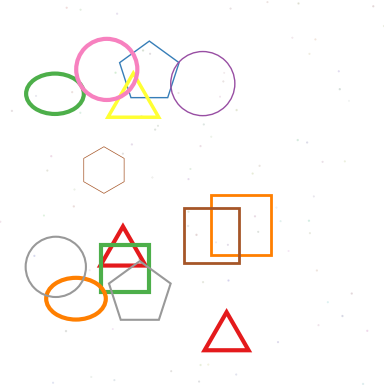[{"shape": "triangle", "thickness": 3, "radius": 0.33, "center": [0.589, 0.123]}, {"shape": "triangle", "thickness": 3, "radius": 0.34, "center": [0.319, 0.344]}, {"shape": "pentagon", "thickness": 1, "radius": 0.41, "center": [0.388, 0.812]}, {"shape": "square", "thickness": 3, "radius": 0.31, "center": [0.324, 0.303]}, {"shape": "oval", "thickness": 3, "radius": 0.37, "center": [0.143, 0.756]}, {"shape": "circle", "thickness": 1, "radius": 0.42, "center": [0.527, 0.783]}, {"shape": "oval", "thickness": 3, "radius": 0.39, "center": [0.197, 0.224]}, {"shape": "square", "thickness": 2, "radius": 0.39, "center": [0.626, 0.415]}, {"shape": "triangle", "thickness": 2.5, "radius": 0.38, "center": [0.346, 0.734]}, {"shape": "hexagon", "thickness": 0.5, "radius": 0.3, "center": [0.27, 0.558]}, {"shape": "square", "thickness": 2, "radius": 0.36, "center": [0.549, 0.389]}, {"shape": "circle", "thickness": 3, "radius": 0.4, "center": [0.277, 0.82]}, {"shape": "circle", "thickness": 1.5, "radius": 0.39, "center": [0.145, 0.307]}, {"shape": "pentagon", "thickness": 1.5, "radius": 0.42, "center": [0.363, 0.238]}]